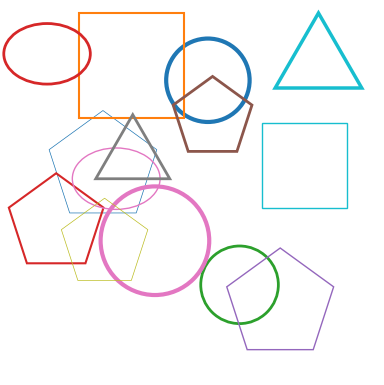[{"shape": "circle", "thickness": 3, "radius": 0.54, "center": [0.54, 0.792]}, {"shape": "pentagon", "thickness": 0.5, "radius": 0.74, "center": [0.267, 0.566]}, {"shape": "square", "thickness": 1.5, "radius": 0.68, "center": [0.343, 0.829]}, {"shape": "circle", "thickness": 2, "radius": 0.5, "center": [0.622, 0.26]}, {"shape": "pentagon", "thickness": 1.5, "radius": 0.65, "center": [0.146, 0.421]}, {"shape": "oval", "thickness": 2, "radius": 0.56, "center": [0.122, 0.86]}, {"shape": "pentagon", "thickness": 1, "radius": 0.73, "center": [0.728, 0.21]}, {"shape": "pentagon", "thickness": 2, "radius": 0.54, "center": [0.552, 0.694]}, {"shape": "oval", "thickness": 1, "radius": 0.57, "center": [0.302, 0.536]}, {"shape": "circle", "thickness": 3, "radius": 0.71, "center": [0.402, 0.375]}, {"shape": "triangle", "thickness": 2, "radius": 0.55, "center": [0.345, 0.591]}, {"shape": "pentagon", "thickness": 0.5, "radius": 0.59, "center": [0.272, 0.367]}, {"shape": "triangle", "thickness": 2.5, "radius": 0.65, "center": [0.827, 0.836]}, {"shape": "square", "thickness": 1, "radius": 0.55, "center": [0.791, 0.571]}]